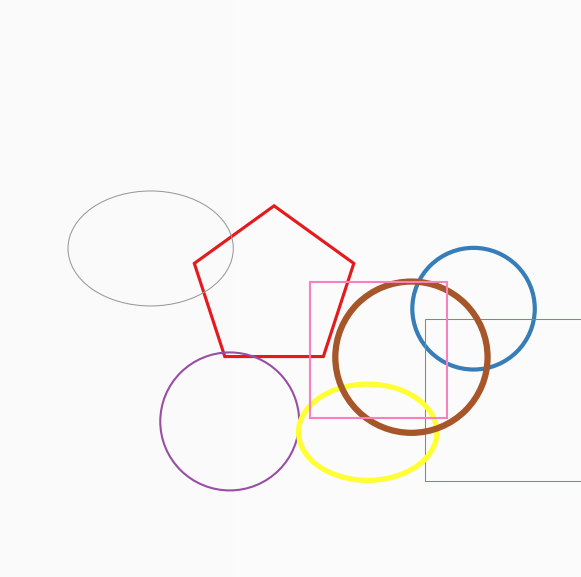[{"shape": "pentagon", "thickness": 1.5, "radius": 0.72, "center": [0.472, 0.498]}, {"shape": "circle", "thickness": 2, "radius": 0.53, "center": [0.815, 0.465]}, {"shape": "square", "thickness": 0.5, "radius": 0.7, "center": [0.872, 0.307]}, {"shape": "circle", "thickness": 1, "radius": 0.6, "center": [0.395, 0.269]}, {"shape": "oval", "thickness": 2.5, "radius": 0.59, "center": [0.633, 0.251]}, {"shape": "circle", "thickness": 3, "radius": 0.65, "center": [0.708, 0.381]}, {"shape": "square", "thickness": 1, "radius": 0.59, "center": [0.651, 0.393]}, {"shape": "oval", "thickness": 0.5, "radius": 0.71, "center": [0.259, 0.569]}]